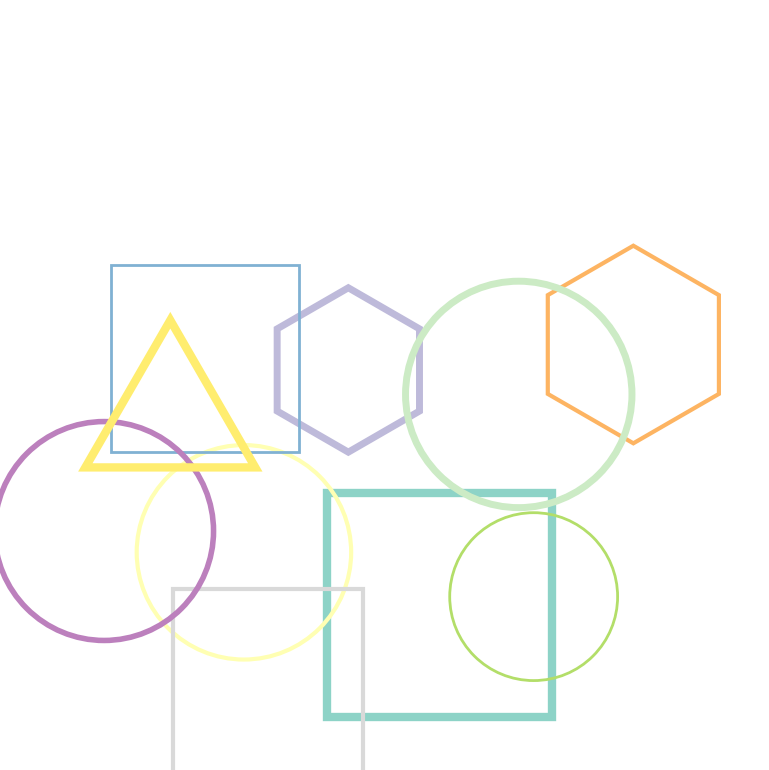[{"shape": "square", "thickness": 3, "radius": 0.73, "center": [0.571, 0.214]}, {"shape": "circle", "thickness": 1.5, "radius": 0.7, "center": [0.317, 0.283]}, {"shape": "hexagon", "thickness": 2.5, "radius": 0.53, "center": [0.452, 0.52]}, {"shape": "square", "thickness": 1, "radius": 0.61, "center": [0.266, 0.534]}, {"shape": "hexagon", "thickness": 1.5, "radius": 0.64, "center": [0.823, 0.553]}, {"shape": "circle", "thickness": 1, "radius": 0.55, "center": [0.693, 0.225]}, {"shape": "square", "thickness": 1.5, "radius": 0.62, "center": [0.348, 0.112]}, {"shape": "circle", "thickness": 2, "radius": 0.71, "center": [0.135, 0.31]}, {"shape": "circle", "thickness": 2.5, "radius": 0.74, "center": [0.674, 0.488]}, {"shape": "triangle", "thickness": 3, "radius": 0.64, "center": [0.221, 0.457]}]